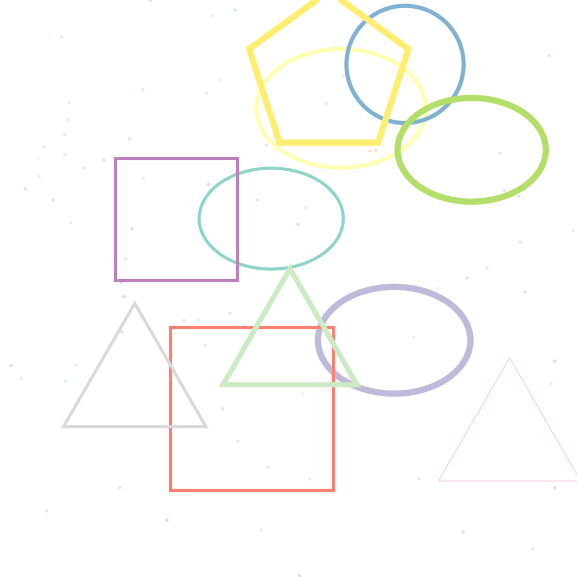[{"shape": "oval", "thickness": 1.5, "radius": 0.62, "center": [0.47, 0.621]}, {"shape": "oval", "thickness": 2, "radius": 0.73, "center": [0.591, 0.812]}, {"shape": "oval", "thickness": 3, "radius": 0.66, "center": [0.683, 0.41]}, {"shape": "square", "thickness": 1.5, "radius": 0.71, "center": [0.435, 0.292]}, {"shape": "circle", "thickness": 2, "radius": 0.51, "center": [0.701, 0.888]}, {"shape": "oval", "thickness": 3, "radius": 0.64, "center": [0.817, 0.74]}, {"shape": "triangle", "thickness": 0.5, "radius": 0.71, "center": [0.882, 0.237]}, {"shape": "triangle", "thickness": 1.5, "radius": 0.71, "center": [0.233, 0.332]}, {"shape": "square", "thickness": 1.5, "radius": 0.53, "center": [0.305, 0.62]}, {"shape": "triangle", "thickness": 2.5, "radius": 0.67, "center": [0.502, 0.4]}, {"shape": "pentagon", "thickness": 3, "radius": 0.73, "center": [0.569, 0.869]}]